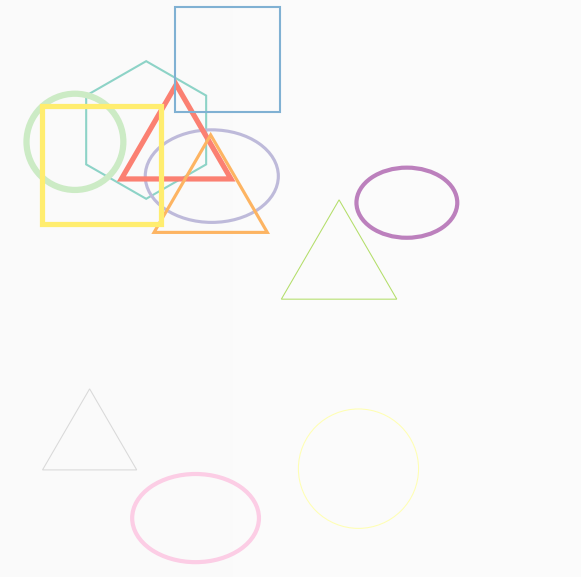[{"shape": "hexagon", "thickness": 1, "radius": 0.6, "center": [0.251, 0.774]}, {"shape": "circle", "thickness": 0.5, "radius": 0.52, "center": [0.617, 0.188]}, {"shape": "oval", "thickness": 1.5, "radius": 0.57, "center": [0.364, 0.694]}, {"shape": "triangle", "thickness": 2.5, "radius": 0.54, "center": [0.303, 0.744]}, {"shape": "square", "thickness": 1, "radius": 0.45, "center": [0.392, 0.896]}, {"shape": "triangle", "thickness": 1.5, "radius": 0.56, "center": [0.362, 0.653]}, {"shape": "triangle", "thickness": 0.5, "radius": 0.57, "center": [0.583, 0.538]}, {"shape": "oval", "thickness": 2, "radius": 0.55, "center": [0.336, 0.102]}, {"shape": "triangle", "thickness": 0.5, "radius": 0.47, "center": [0.154, 0.232]}, {"shape": "oval", "thickness": 2, "radius": 0.43, "center": [0.7, 0.648]}, {"shape": "circle", "thickness": 3, "radius": 0.42, "center": [0.129, 0.754]}, {"shape": "square", "thickness": 2.5, "radius": 0.51, "center": [0.175, 0.714]}]